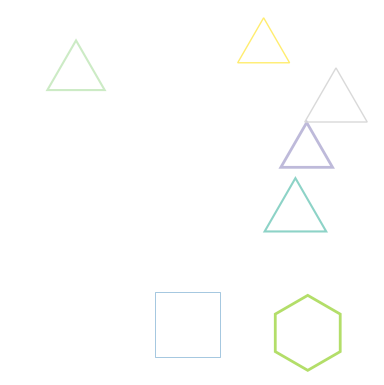[{"shape": "triangle", "thickness": 1.5, "radius": 0.46, "center": [0.767, 0.445]}, {"shape": "triangle", "thickness": 2, "radius": 0.39, "center": [0.797, 0.604]}, {"shape": "square", "thickness": 0.5, "radius": 0.42, "center": [0.486, 0.157]}, {"shape": "hexagon", "thickness": 2, "radius": 0.49, "center": [0.799, 0.135]}, {"shape": "triangle", "thickness": 1, "radius": 0.47, "center": [0.873, 0.73]}, {"shape": "triangle", "thickness": 1.5, "radius": 0.43, "center": [0.197, 0.809]}, {"shape": "triangle", "thickness": 1, "radius": 0.39, "center": [0.685, 0.876]}]